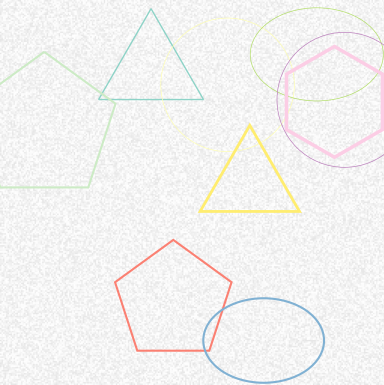[{"shape": "triangle", "thickness": 1, "radius": 0.79, "center": [0.392, 0.82]}, {"shape": "circle", "thickness": 0.5, "radius": 0.87, "center": [0.591, 0.78]}, {"shape": "pentagon", "thickness": 1.5, "radius": 0.8, "center": [0.45, 0.218]}, {"shape": "oval", "thickness": 1.5, "radius": 0.78, "center": [0.685, 0.116]}, {"shape": "oval", "thickness": 0.5, "radius": 0.86, "center": [0.823, 0.859]}, {"shape": "hexagon", "thickness": 2.5, "radius": 0.72, "center": [0.869, 0.735]}, {"shape": "circle", "thickness": 0.5, "radius": 0.88, "center": [0.895, 0.741]}, {"shape": "pentagon", "thickness": 1.5, "radius": 0.97, "center": [0.115, 0.671]}, {"shape": "triangle", "thickness": 2, "radius": 0.75, "center": [0.649, 0.525]}]